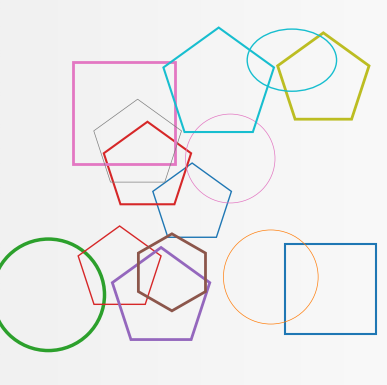[{"shape": "square", "thickness": 1.5, "radius": 0.58, "center": [0.853, 0.25]}, {"shape": "pentagon", "thickness": 1, "radius": 0.53, "center": [0.496, 0.47]}, {"shape": "circle", "thickness": 0.5, "radius": 0.61, "center": [0.699, 0.281]}, {"shape": "circle", "thickness": 2.5, "radius": 0.72, "center": [0.125, 0.234]}, {"shape": "pentagon", "thickness": 1, "radius": 0.56, "center": [0.309, 0.301]}, {"shape": "pentagon", "thickness": 1.5, "radius": 0.59, "center": [0.381, 0.565]}, {"shape": "pentagon", "thickness": 2, "radius": 0.66, "center": [0.416, 0.225]}, {"shape": "hexagon", "thickness": 2, "radius": 0.5, "center": [0.444, 0.293]}, {"shape": "square", "thickness": 2, "radius": 0.66, "center": [0.32, 0.706]}, {"shape": "circle", "thickness": 0.5, "radius": 0.58, "center": [0.594, 0.588]}, {"shape": "pentagon", "thickness": 0.5, "radius": 0.6, "center": [0.355, 0.623]}, {"shape": "pentagon", "thickness": 2, "radius": 0.62, "center": [0.834, 0.791]}, {"shape": "oval", "thickness": 1, "radius": 0.58, "center": [0.753, 0.844]}, {"shape": "pentagon", "thickness": 1.5, "radius": 0.75, "center": [0.564, 0.778]}]